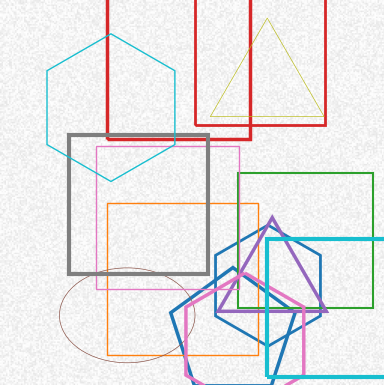[{"shape": "hexagon", "thickness": 2, "radius": 0.79, "center": [0.696, 0.258]}, {"shape": "pentagon", "thickness": 2.5, "radius": 0.85, "center": [0.605, 0.135]}, {"shape": "square", "thickness": 1, "radius": 0.98, "center": [0.474, 0.275]}, {"shape": "square", "thickness": 1.5, "radius": 0.88, "center": [0.794, 0.376]}, {"shape": "square", "thickness": 2, "radius": 0.85, "center": [0.675, 0.844]}, {"shape": "square", "thickness": 2.5, "radius": 0.93, "center": [0.463, 0.825]}, {"shape": "triangle", "thickness": 2.5, "radius": 0.81, "center": [0.707, 0.272]}, {"shape": "oval", "thickness": 0.5, "radius": 0.88, "center": [0.33, 0.181]}, {"shape": "square", "thickness": 1, "radius": 0.93, "center": [0.435, 0.435]}, {"shape": "hexagon", "thickness": 2.5, "radius": 0.88, "center": [0.636, 0.114]}, {"shape": "square", "thickness": 3, "radius": 0.9, "center": [0.36, 0.469]}, {"shape": "triangle", "thickness": 0.5, "radius": 0.85, "center": [0.694, 0.782]}, {"shape": "hexagon", "thickness": 1, "radius": 0.96, "center": [0.288, 0.72]}, {"shape": "square", "thickness": 3, "radius": 0.9, "center": [0.874, 0.2]}]